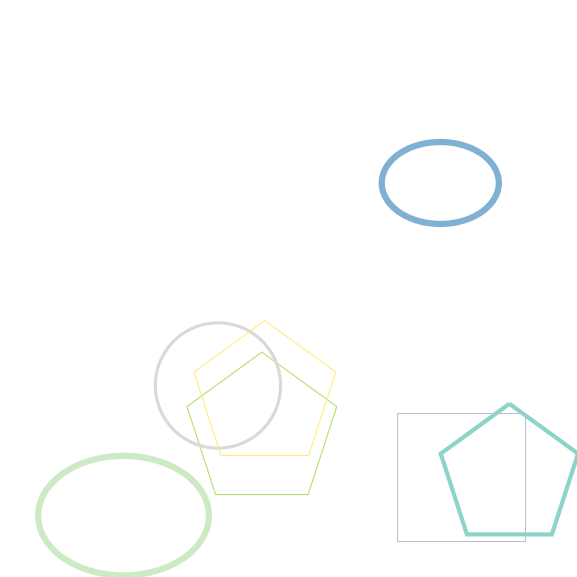[{"shape": "pentagon", "thickness": 2, "radius": 0.63, "center": [0.882, 0.175]}, {"shape": "square", "thickness": 0.5, "radius": 0.55, "center": [0.798, 0.172]}, {"shape": "oval", "thickness": 3, "radius": 0.51, "center": [0.762, 0.682]}, {"shape": "pentagon", "thickness": 0.5, "radius": 0.68, "center": [0.453, 0.253]}, {"shape": "circle", "thickness": 1.5, "radius": 0.54, "center": [0.377, 0.332]}, {"shape": "oval", "thickness": 3, "radius": 0.74, "center": [0.214, 0.106]}, {"shape": "pentagon", "thickness": 0.5, "radius": 0.65, "center": [0.459, 0.315]}]